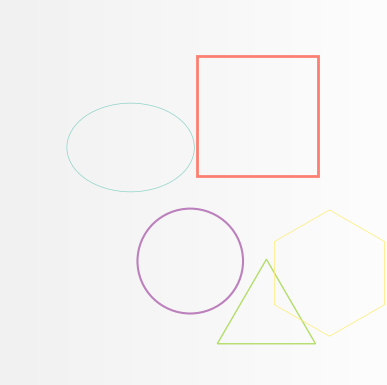[{"shape": "oval", "thickness": 0.5, "radius": 0.82, "center": [0.337, 0.617]}, {"shape": "square", "thickness": 2, "radius": 0.78, "center": [0.664, 0.699]}, {"shape": "triangle", "thickness": 1, "radius": 0.73, "center": [0.687, 0.18]}, {"shape": "circle", "thickness": 1.5, "radius": 0.68, "center": [0.491, 0.322]}, {"shape": "hexagon", "thickness": 0.5, "radius": 0.82, "center": [0.85, 0.291]}]